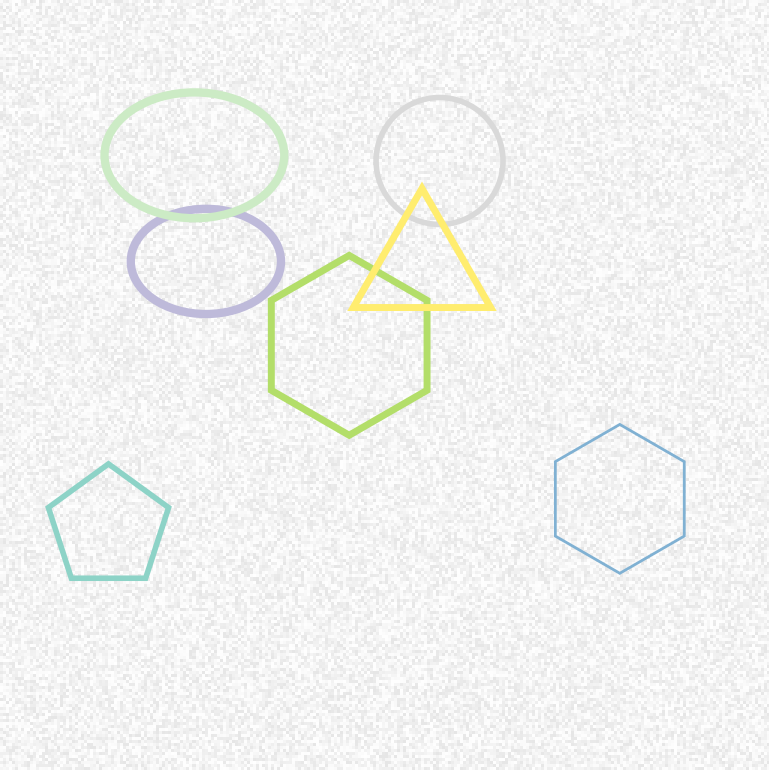[{"shape": "pentagon", "thickness": 2, "radius": 0.41, "center": [0.141, 0.315]}, {"shape": "oval", "thickness": 3, "radius": 0.49, "center": [0.267, 0.66]}, {"shape": "hexagon", "thickness": 1, "radius": 0.48, "center": [0.805, 0.352]}, {"shape": "hexagon", "thickness": 2.5, "radius": 0.58, "center": [0.453, 0.552]}, {"shape": "circle", "thickness": 2, "radius": 0.41, "center": [0.571, 0.791]}, {"shape": "oval", "thickness": 3, "radius": 0.58, "center": [0.252, 0.798]}, {"shape": "triangle", "thickness": 2.5, "radius": 0.52, "center": [0.548, 0.652]}]